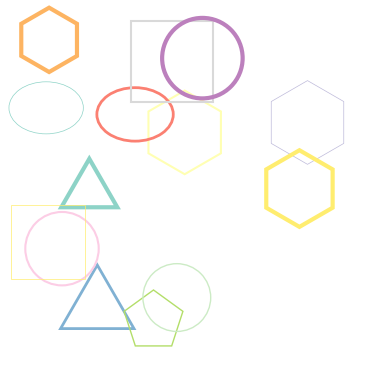[{"shape": "oval", "thickness": 0.5, "radius": 0.48, "center": [0.12, 0.72]}, {"shape": "triangle", "thickness": 3, "radius": 0.42, "center": [0.232, 0.504]}, {"shape": "hexagon", "thickness": 1.5, "radius": 0.54, "center": [0.48, 0.656]}, {"shape": "hexagon", "thickness": 0.5, "radius": 0.54, "center": [0.799, 0.682]}, {"shape": "oval", "thickness": 2, "radius": 0.5, "center": [0.351, 0.703]}, {"shape": "triangle", "thickness": 2, "radius": 0.55, "center": [0.253, 0.202]}, {"shape": "hexagon", "thickness": 3, "radius": 0.42, "center": [0.128, 0.896]}, {"shape": "pentagon", "thickness": 1, "radius": 0.4, "center": [0.399, 0.166]}, {"shape": "circle", "thickness": 1.5, "radius": 0.48, "center": [0.161, 0.354]}, {"shape": "square", "thickness": 1.5, "radius": 0.53, "center": [0.446, 0.84]}, {"shape": "circle", "thickness": 3, "radius": 0.52, "center": [0.526, 0.849]}, {"shape": "circle", "thickness": 1, "radius": 0.44, "center": [0.459, 0.227]}, {"shape": "hexagon", "thickness": 3, "radius": 0.5, "center": [0.778, 0.51]}, {"shape": "square", "thickness": 0.5, "radius": 0.48, "center": [0.125, 0.372]}]